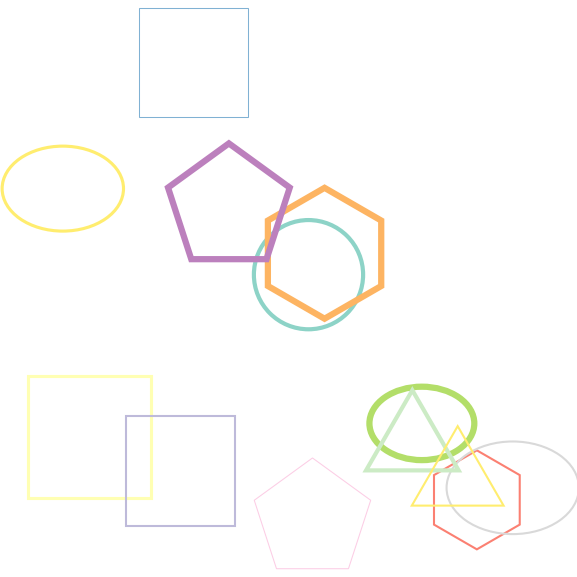[{"shape": "circle", "thickness": 2, "radius": 0.47, "center": [0.534, 0.524]}, {"shape": "square", "thickness": 1.5, "radius": 0.53, "center": [0.155, 0.243]}, {"shape": "square", "thickness": 1, "radius": 0.47, "center": [0.312, 0.184]}, {"shape": "hexagon", "thickness": 1, "radius": 0.43, "center": [0.826, 0.134]}, {"shape": "square", "thickness": 0.5, "radius": 0.47, "center": [0.335, 0.891]}, {"shape": "hexagon", "thickness": 3, "radius": 0.57, "center": [0.562, 0.561]}, {"shape": "oval", "thickness": 3, "radius": 0.45, "center": [0.731, 0.266]}, {"shape": "pentagon", "thickness": 0.5, "radius": 0.53, "center": [0.541, 0.1]}, {"shape": "oval", "thickness": 1, "radius": 0.57, "center": [0.888, 0.154]}, {"shape": "pentagon", "thickness": 3, "radius": 0.55, "center": [0.396, 0.64]}, {"shape": "triangle", "thickness": 2, "radius": 0.46, "center": [0.714, 0.231]}, {"shape": "triangle", "thickness": 1, "radius": 0.46, "center": [0.793, 0.169]}, {"shape": "oval", "thickness": 1.5, "radius": 0.53, "center": [0.109, 0.673]}]